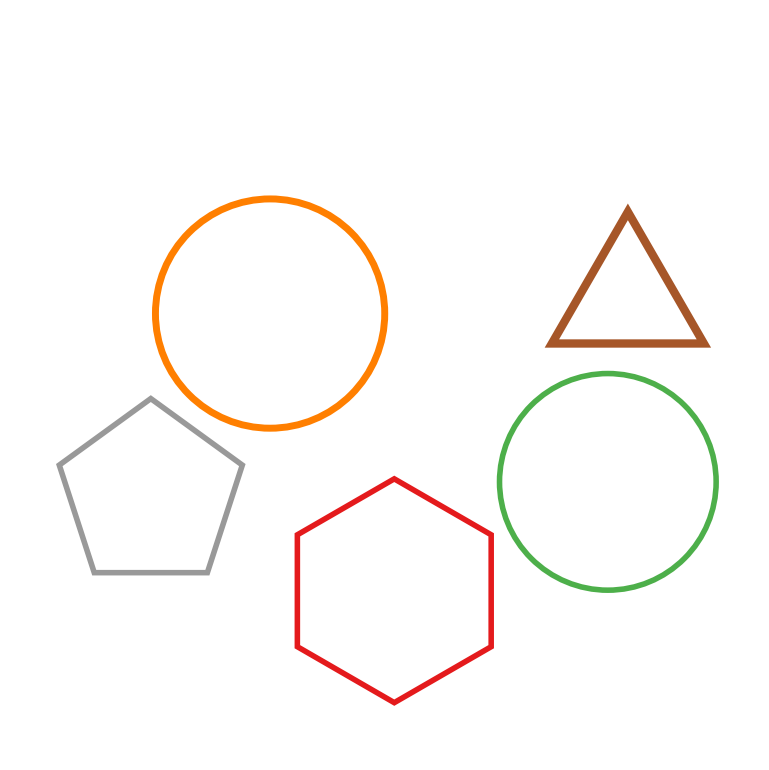[{"shape": "hexagon", "thickness": 2, "radius": 0.73, "center": [0.512, 0.233]}, {"shape": "circle", "thickness": 2, "radius": 0.7, "center": [0.789, 0.374]}, {"shape": "circle", "thickness": 2.5, "radius": 0.74, "center": [0.351, 0.593]}, {"shape": "triangle", "thickness": 3, "radius": 0.57, "center": [0.815, 0.611]}, {"shape": "pentagon", "thickness": 2, "radius": 0.62, "center": [0.196, 0.357]}]